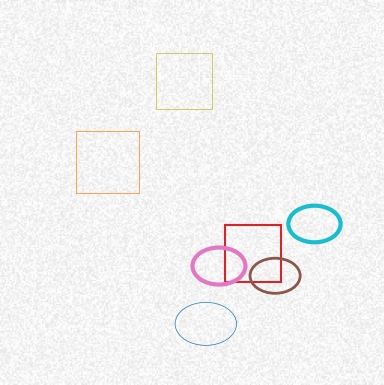[{"shape": "oval", "thickness": 0.5, "radius": 0.4, "center": [0.535, 0.159]}, {"shape": "square", "thickness": 0.5, "radius": 0.41, "center": [0.28, 0.579]}, {"shape": "square", "thickness": 1.5, "radius": 0.37, "center": [0.657, 0.342]}, {"shape": "oval", "thickness": 2, "radius": 0.33, "center": [0.715, 0.284]}, {"shape": "oval", "thickness": 3, "radius": 0.34, "center": [0.569, 0.309]}, {"shape": "square", "thickness": 0.5, "radius": 0.36, "center": [0.477, 0.789]}, {"shape": "oval", "thickness": 3, "radius": 0.34, "center": [0.817, 0.418]}]